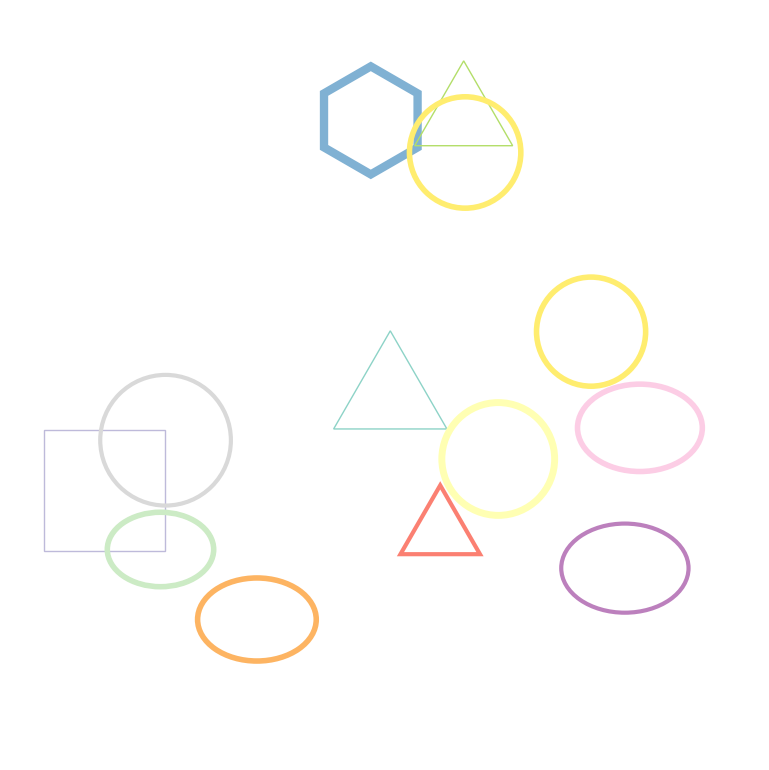[{"shape": "triangle", "thickness": 0.5, "radius": 0.42, "center": [0.507, 0.485]}, {"shape": "circle", "thickness": 2.5, "radius": 0.37, "center": [0.647, 0.404]}, {"shape": "square", "thickness": 0.5, "radius": 0.39, "center": [0.136, 0.363]}, {"shape": "triangle", "thickness": 1.5, "radius": 0.3, "center": [0.572, 0.31]}, {"shape": "hexagon", "thickness": 3, "radius": 0.35, "center": [0.482, 0.844]}, {"shape": "oval", "thickness": 2, "radius": 0.39, "center": [0.334, 0.195]}, {"shape": "triangle", "thickness": 0.5, "radius": 0.37, "center": [0.602, 0.847]}, {"shape": "oval", "thickness": 2, "radius": 0.41, "center": [0.831, 0.444]}, {"shape": "circle", "thickness": 1.5, "radius": 0.42, "center": [0.215, 0.428]}, {"shape": "oval", "thickness": 1.5, "radius": 0.41, "center": [0.812, 0.262]}, {"shape": "oval", "thickness": 2, "radius": 0.35, "center": [0.208, 0.286]}, {"shape": "circle", "thickness": 2, "radius": 0.35, "center": [0.768, 0.569]}, {"shape": "circle", "thickness": 2, "radius": 0.36, "center": [0.604, 0.802]}]